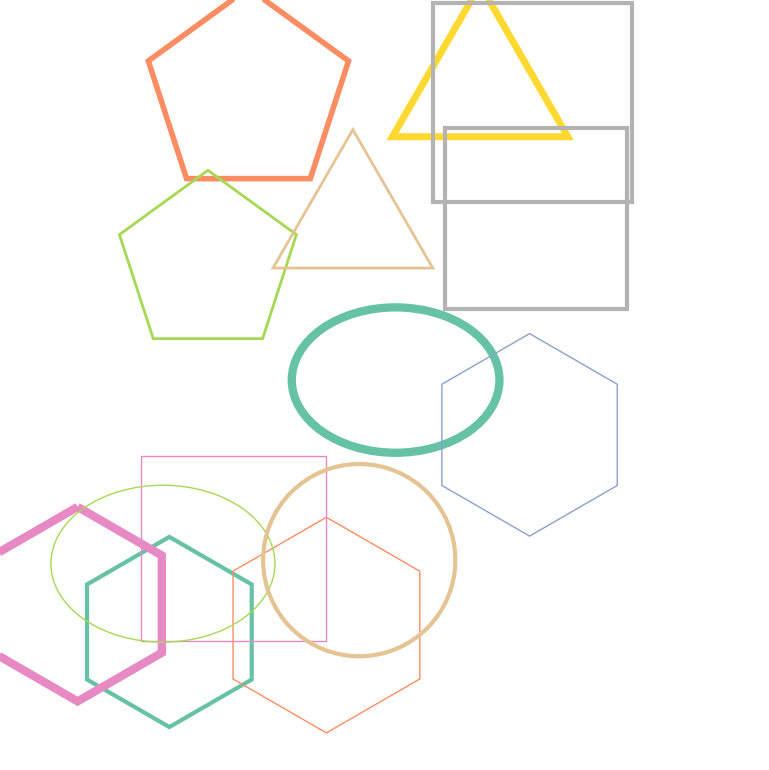[{"shape": "oval", "thickness": 3, "radius": 0.67, "center": [0.514, 0.506]}, {"shape": "hexagon", "thickness": 1.5, "radius": 0.62, "center": [0.22, 0.179]}, {"shape": "hexagon", "thickness": 0.5, "radius": 0.7, "center": [0.424, 0.188]}, {"shape": "pentagon", "thickness": 2, "radius": 0.68, "center": [0.323, 0.879]}, {"shape": "hexagon", "thickness": 0.5, "radius": 0.66, "center": [0.688, 0.435]}, {"shape": "hexagon", "thickness": 3, "radius": 0.63, "center": [0.101, 0.215]}, {"shape": "square", "thickness": 0.5, "radius": 0.6, "center": [0.303, 0.288]}, {"shape": "pentagon", "thickness": 1, "radius": 0.6, "center": [0.27, 0.658]}, {"shape": "oval", "thickness": 0.5, "radius": 0.73, "center": [0.212, 0.268]}, {"shape": "triangle", "thickness": 2.5, "radius": 0.66, "center": [0.624, 0.888]}, {"shape": "circle", "thickness": 1.5, "radius": 0.62, "center": [0.467, 0.273]}, {"shape": "triangle", "thickness": 1, "radius": 0.6, "center": [0.458, 0.712]}, {"shape": "square", "thickness": 1.5, "radius": 0.59, "center": [0.696, 0.716]}, {"shape": "square", "thickness": 1.5, "radius": 0.65, "center": [0.692, 0.867]}]